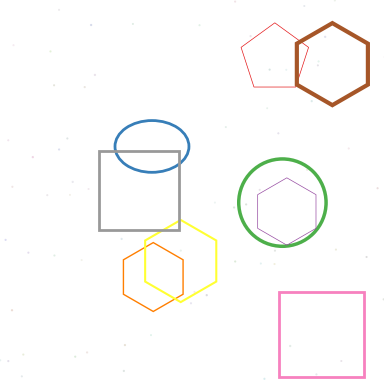[{"shape": "pentagon", "thickness": 0.5, "radius": 0.46, "center": [0.714, 0.849]}, {"shape": "oval", "thickness": 2, "radius": 0.48, "center": [0.395, 0.62]}, {"shape": "circle", "thickness": 2.5, "radius": 0.57, "center": [0.734, 0.474]}, {"shape": "hexagon", "thickness": 0.5, "radius": 0.44, "center": [0.745, 0.451]}, {"shape": "hexagon", "thickness": 1, "radius": 0.45, "center": [0.398, 0.28]}, {"shape": "hexagon", "thickness": 1.5, "radius": 0.53, "center": [0.469, 0.322]}, {"shape": "hexagon", "thickness": 3, "radius": 0.53, "center": [0.863, 0.833]}, {"shape": "square", "thickness": 2, "radius": 0.55, "center": [0.835, 0.13]}, {"shape": "square", "thickness": 2, "radius": 0.52, "center": [0.361, 0.504]}]